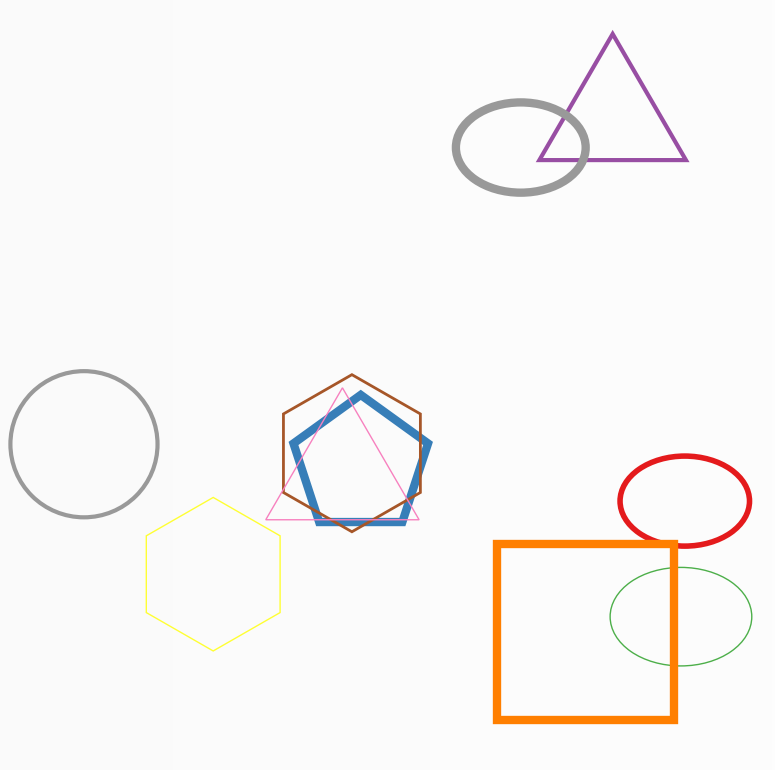[{"shape": "oval", "thickness": 2, "radius": 0.42, "center": [0.884, 0.349]}, {"shape": "pentagon", "thickness": 3, "radius": 0.46, "center": [0.465, 0.396]}, {"shape": "oval", "thickness": 0.5, "radius": 0.46, "center": [0.879, 0.199]}, {"shape": "triangle", "thickness": 1.5, "radius": 0.55, "center": [0.791, 0.847]}, {"shape": "square", "thickness": 3, "radius": 0.57, "center": [0.756, 0.18]}, {"shape": "hexagon", "thickness": 0.5, "radius": 0.5, "center": [0.275, 0.254]}, {"shape": "hexagon", "thickness": 1, "radius": 0.51, "center": [0.454, 0.411]}, {"shape": "triangle", "thickness": 0.5, "radius": 0.57, "center": [0.442, 0.382]}, {"shape": "circle", "thickness": 1.5, "radius": 0.47, "center": [0.108, 0.423]}, {"shape": "oval", "thickness": 3, "radius": 0.42, "center": [0.672, 0.808]}]